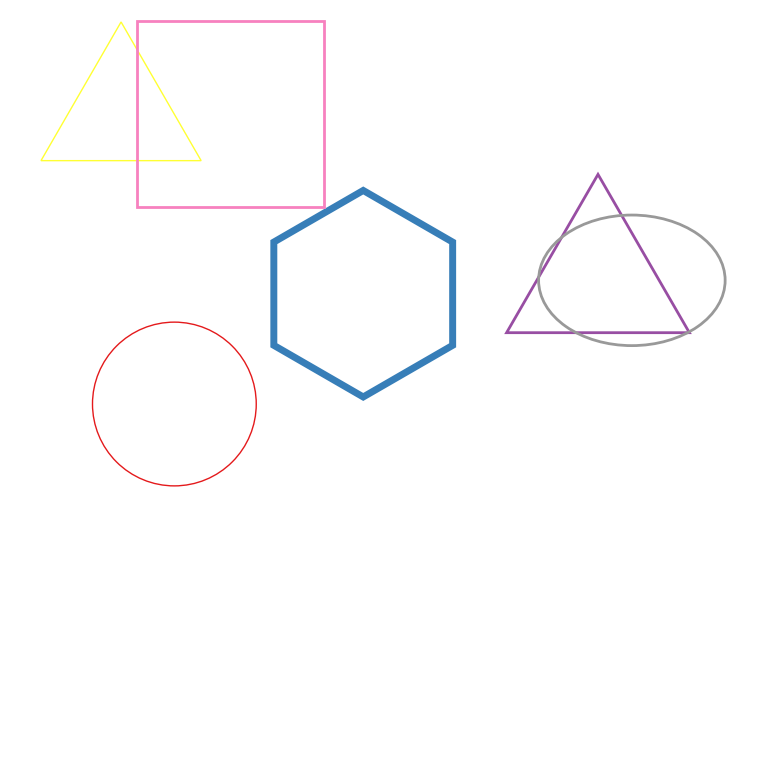[{"shape": "circle", "thickness": 0.5, "radius": 0.53, "center": [0.226, 0.475]}, {"shape": "hexagon", "thickness": 2.5, "radius": 0.67, "center": [0.472, 0.619]}, {"shape": "triangle", "thickness": 1, "radius": 0.69, "center": [0.777, 0.636]}, {"shape": "triangle", "thickness": 0.5, "radius": 0.6, "center": [0.157, 0.851]}, {"shape": "square", "thickness": 1, "radius": 0.6, "center": [0.299, 0.852]}, {"shape": "oval", "thickness": 1, "radius": 0.61, "center": [0.821, 0.636]}]